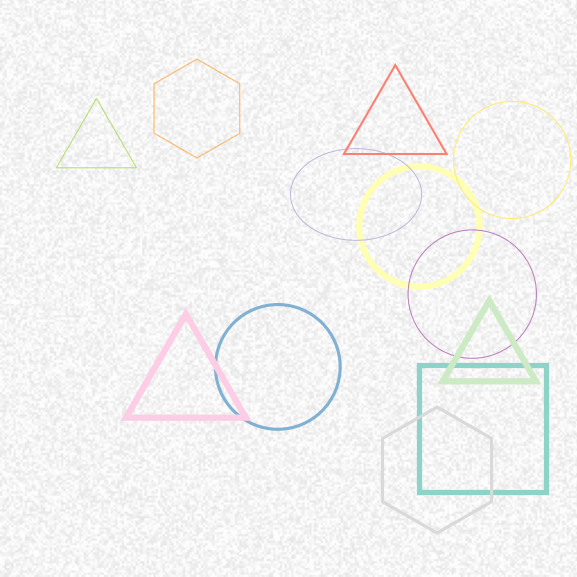[{"shape": "square", "thickness": 2.5, "radius": 0.55, "center": [0.835, 0.257]}, {"shape": "circle", "thickness": 3, "radius": 0.52, "center": [0.726, 0.607]}, {"shape": "oval", "thickness": 0.5, "radius": 0.57, "center": [0.617, 0.662]}, {"shape": "triangle", "thickness": 1, "radius": 0.51, "center": [0.684, 0.784]}, {"shape": "circle", "thickness": 1.5, "radius": 0.54, "center": [0.481, 0.364]}, {"shape": "hexagon", "thickness": 0.5, "radius": 0.43, "center": [0.341, 0.811]}, {"shape": "triangle", "thickness": 0.5, "radius": 0.4, "center": [0.167, 0.749]}, {"shape": "triangle", "thickness": 3, "radius": 0.6, "center": [0.322, 0.336]}, {"shape": "hexagon", "thickness": 1.5, "radius": 0.55, "center": [0.757, 0.185]}, {"shape": "circle", "thickness": 0.5, "radius": 0.56, "center": [0.818, 0.49]}, {"shape": "triangle", "thickness": 3, "radius": 0.47, "center": [0.847, 0.386]}, {"shape": "circle", "thickness": 0.5, "radius": 0.51, "center": [0.887, 0.722]}]